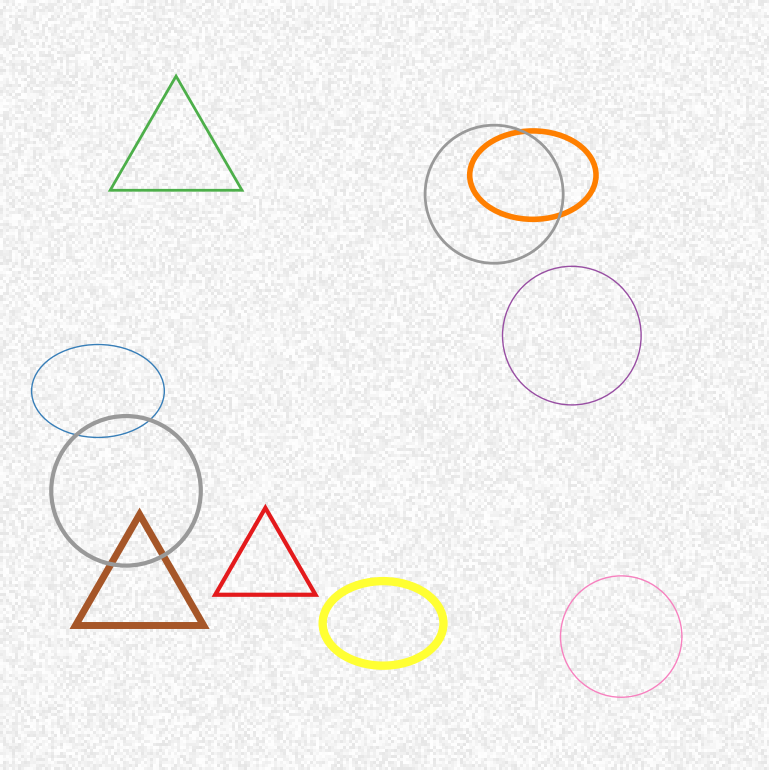[{"shape": "triangle", "thickness": 1.5, "radius": 0.38, "center": [0.345, 0.265]}, {"shape": "oval", "thickness": 0.5, "radius": 0.43, "center": [0.127, 0.492]}, {"shape": "triangle", "thickness": 1, "radius": 0.49, "center": [0.229, 0.802]}, {"shape": "circle", "thickness": 0.5, "radius": 0.45, "center": [0.743, 0.564]}, {"shape": "oval", "thickness": 2, "radius": 0.41, "center": [0.692, 0.773]}, {"shape": "oval", "thickness": 3, "radius": 0.39, "center": [0.497, 0.19]}, {"shape": "triangle", "thickness": 2.5, "radius": 0.48, "center": [0.181, 0.236]}, {"shape": "circle", "thickness": 0.5, "radius": 0.39, "center": [0.807, 0.173]}, {"shape": "circle", "thickness": 1, "radius": 0.45, "center": [0.642, 0.748]}, {"shape": "circle", "thickness": 1.5, "radius": 0.49, "center": [0.164, 0.363]}]